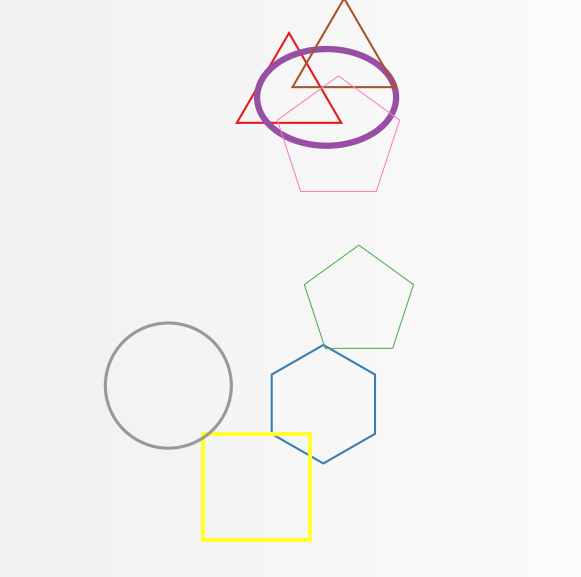[{"shape": "triangle", "thickness": 1, "radius": 0.52, "center": [0.497, 0.838]}, {"shape": "hexagon", "thickness": 1, "radius": 0.51, "center": [0.556, 0.299]}, {"shape": "pentagon", "thickness": 0.5, "radius": 0.49, "center": [0.618, 0.476]}, {"shape": "oval", "thickness": 3, "radius": 0.6, "center": [0.562, 0.831]}, {"shape": "square", "thickness": 2, "radius": 0.46, "center": [0.441, 0.156]}, {"shape": "triangle", "thickness": 1, "radius": 0.51, "center": [0.592, 0.899]}, {"shape": "pentagon", "thickness": 0.5, "radius": 0.55, "center": [0.582, 0.757]}, {"shape": "circle", "thickness": 1.5, "radius": 0.54, "center": [0.29, 0.331]}]